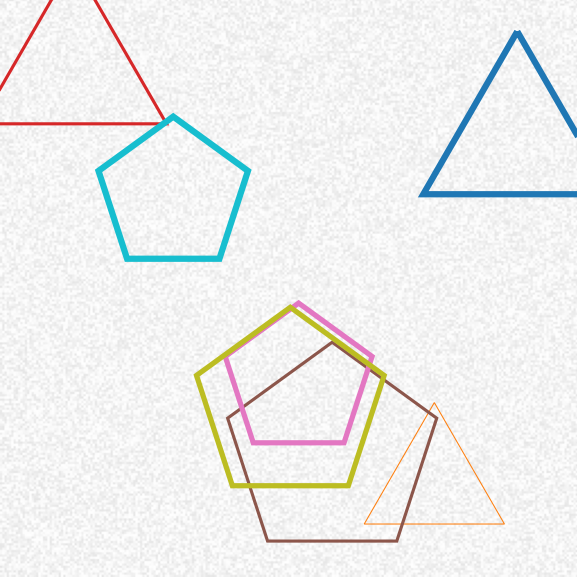[{"shape": "triangle", "thickness": 3, "radius": 0.94, "center": [0.896, 0.757]}, {"shape": "triangle", "thickness": 0.5, "radius": 0.7, "center": [0.752, 0.162]}, {"shape": "triangle", "thickness": 1.5, "radius": 0.93, "center": [0.127, 0.878]}, {"shape": "pentagon", "thickness": 1.5, "radius": 0.95, "center": [0.575, 0.216]}, {"shape": "pentagon", "thickness": 2.5, "radius": 0.67, "center": [0.517, 0.341]}, {"shape": "pentagon", "thickness": 2.5, "radius": 0.85, "center": [0.503, 0.296]}, {"shape": "pentagon", "thickness": 3, "radius": 0.68, "center": [0.3, 0.661]}]